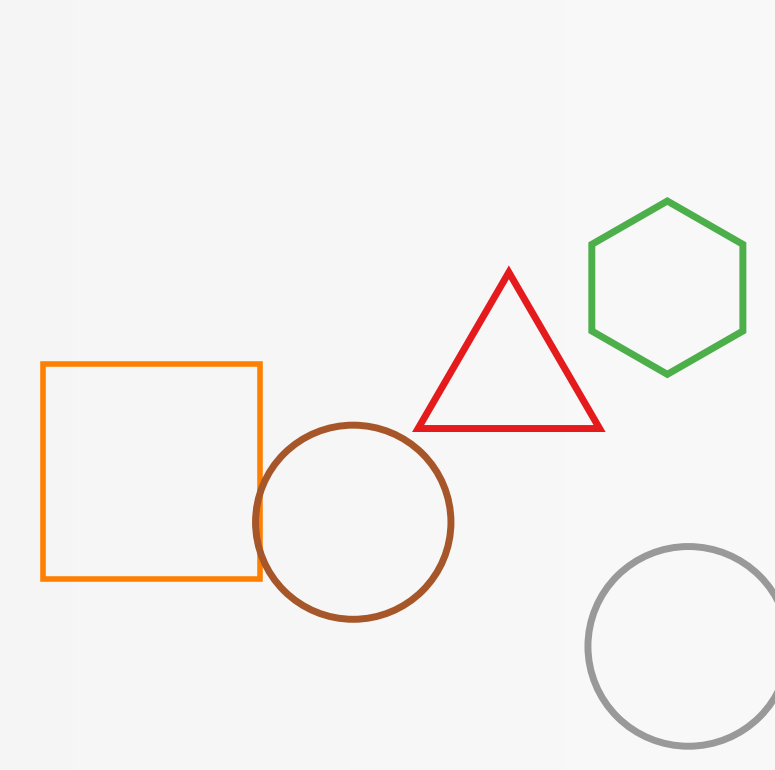[{"shape": "triangle", "thickness": 2.5, "radius": 0.68, "center": [0.657, 0.511]}, {"shape": "hexagon", "thickness": 2.5, "radius": 0.56, "center": [0.861, 0.626]}, {"shape": "square", "thickness": 2, "radius": 0.7, "center": [0.195, 0.387]}, {"shape": "circle", "thickness": 2.5, "radius": 0.63, "center": [0.456, 0.322]}, {"shape": "circle", "thickness": 2.5, "radius": 0.65, "center": [0.888, 0.161]}]